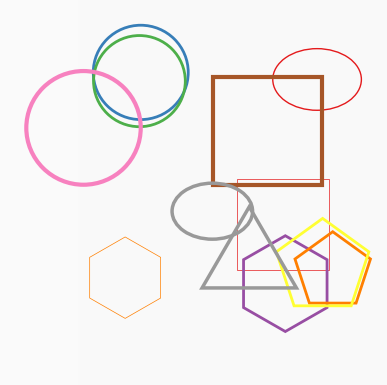[{"shape": "square", "thickness": 0.5, "radius": 0.59, "center": [0.731, 0.417]}, {"shape": "oval", "thickness": 1, "radius": 0.57, "center": [0.818, 0.794]}, {"shape": "circle", "thickness": 2, "radius": 0.61, "center": [0.363, 0.812]}, {"shape": "circle", "thickness": 2, "radius": 0.59, "center": [0.36, 0.789]}, {"shape": "hexagon", "thickness": 2, "radius": 0.62, "center": [0.736, 0.263]}, {"shape": "pentagon", "thickness": 2, "radius": 0.51, "center": [0.859, 0.296]}, {"shape": "hexagon", "thickness": 0.5, "radius": 0.53, "center": [0.323, 0.279]}, {"shape": "pentagon", "thickness": 2, "radius": 0.63, "center": [0.833, 0.307]}, {"shape": "square", "thickness": 3, "radius": 0.7, "center": [0.691, 0.659]}, {"shape": "circle", "thickness": 3, "radius": 0.74, "center": [0.216, 0.668]}, {"shape": "oval", "thickness": 2.5, "radius": 0.52, "center": [0.548, 0.451]}, {"shape": "triangle", "thickness": 2.5, "radius": 0.7, "center": [0.643, 0.322]}]